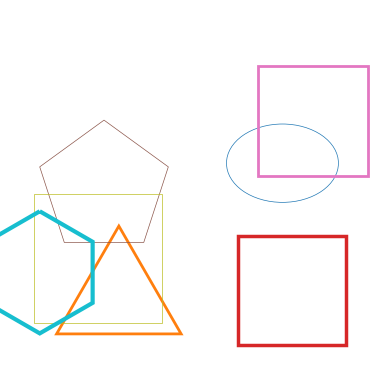[{"shape": "oval", "thickness": 0.5, "radius": 0.73, "center": [0.734, 0.576]}, {"shape": "triangle", "thickness": 2, "radius": 0.93, "center": [0.309, 0.226]}, {"shape": "square", "thickness": 2.5, "radius": 0.7, "center": [0.758, 0.246]}, {"shape": "pentagon", "thickness": 0.5, "radius": 0.88, "center": [0.27, 0.512]}, {"shape": "square", "thickness": 2, "radius": 0.72, "center": [0.812, 0.686]}, {"shape": "square", "thickness": 0.5, "radius": 0.84, "center": [0.254, 0.329]}, {"shape": "hexagon", "thickness": 3, "radius": 0.79, "center": [0.103, 0.293]}]